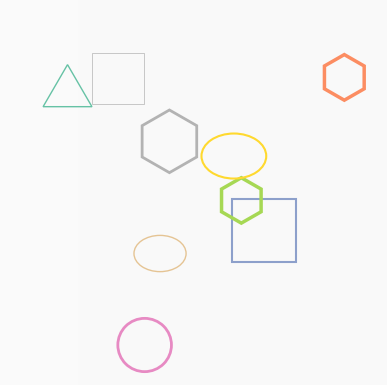[{"shape": "triangle", "thickness": 1, "radius": 0.36, "center": [0.174, 0.759]}, {"shape": "hexagon", "thickness": 2.5, "radius": 0.3, "center": [0.889, 0.799]}, {"shape": "square", "thickness": 1.5, "radius": 0.41, "center": [0.682, 0.402]}, {"shape": "circle", "thickness": 2, "radius": 0.35, "center": [0.373, 0.104]}, {"shape": "hexagon", "thickness": 2.5, "radius": 0.29, "center": [0.623, 0.479]}, {"shape": "oval", "thickness": 1.5, "radius": 0.42, "center": [0.604, 0.595]}, {"shape": "oval", "thickness": 1, "radius": 0.34, "center": [0.413, 0.342]}, {"shape": "square", "thickness": 0.5, "radius": 0.33, "center": [0.305, 0.796]}, {"shape": "hexagon", "thickness": 2, "radius": 0.41, "center": [0.437, 0.633]}]